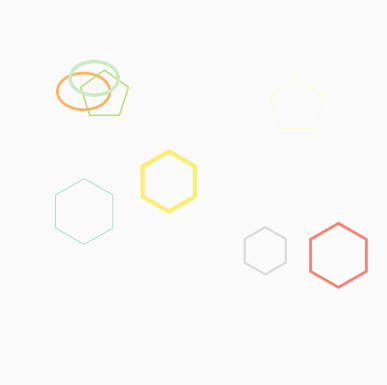[{"shape": "hexagon", "thickness": 0.5, "radius": 0.43, "center": [0.217, 0.451]}, {"shape": "pentagon", "thickness": 0.5, "radius": 0.37, "center": [0.767, 0.725]}, {"shape": "hexagon", "thickness": 2, "radius": 0.42, "center": [0.873, 0.337]}, {"shape": "oval", "thickness": 2, "radius": 0.34, "center": [0.216, 0.763]}, {"shape": "pentagon", "thickness": 1, "radius": 0.32, "center": [0.27, 0.753]}, {"shape": "hexagon", "thickness": 1.5, "radius": 0.31, "center": [0.685, 0.349]}, {"shape": "oval", "thickness": 2.5, "radius": 0.31, "center": [0.243, 0.797]}, {"shape": "hexagon", "thickness": 3, "radius": 0.39, "center": [0.436, 0.529]}]